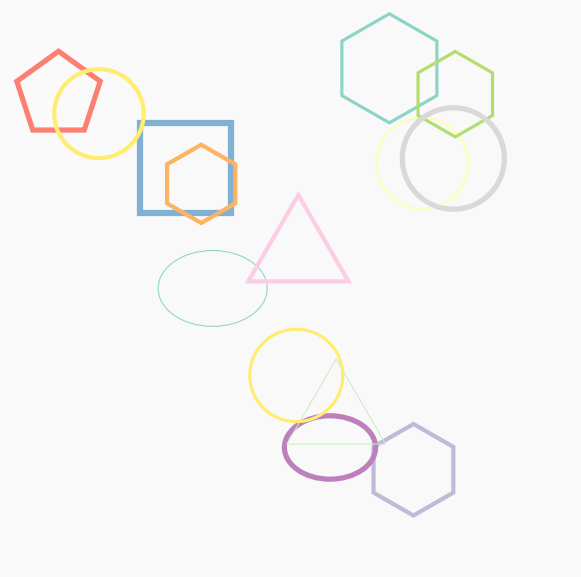[{"shape": "hexagon", "thickness": 1.5, "radius": 0.47, "center": [0.67, 0.881]}, {"shape": "oval", "thickness": 0.5, "radius": 0.47, "center": [0.366, 0.5]}, {"shape": "circle", "thickness": 1, "radius": 0.39, "center": [0.726, 0.716]}, {"shape": "hexagon", "thickness": 2, "radius": 0.4, "center": [0.711, 0.186]}, {"shape": "pentagon", "thickness": 2.5, "radius": 0.38, "center": [0.101, 0.835]}, {"shape": "square", "thickness": 3, "radius": 0.39, "center": [0.319, 0.708]}, {"shape": "hexagon", "thickness": 2, "radius": 0.34, "center": [0.346, 0.681]}, {"shape": "hexagon", "thickness": 1.5, "radius": 0.37, "center": [0.783, 0.836]}, {"shape": "triangle", "thickness": 2, "radius": 0.5, "center": [0.513, 0.562]}, {"shape": "circle", "thickness": 2.5, "radius": 0.44, "center": [0.78, 0.725]}, {"shape": "oval", "thickness": 2.5, "radius": 0.39, "center": [0.568, 0.224]}, {"shape": "triangle", "thickness": 0.5, "radius": 0.49, "center": [0.578, 0.279]}, {"shape": "circle", "thickness": 2, "radius": 0.38, "center": [0.17, 0.802]}, {"shape": "circle", "thickness": 1.5, "radius": 0.4, "center": [0.51, 0.349]}]